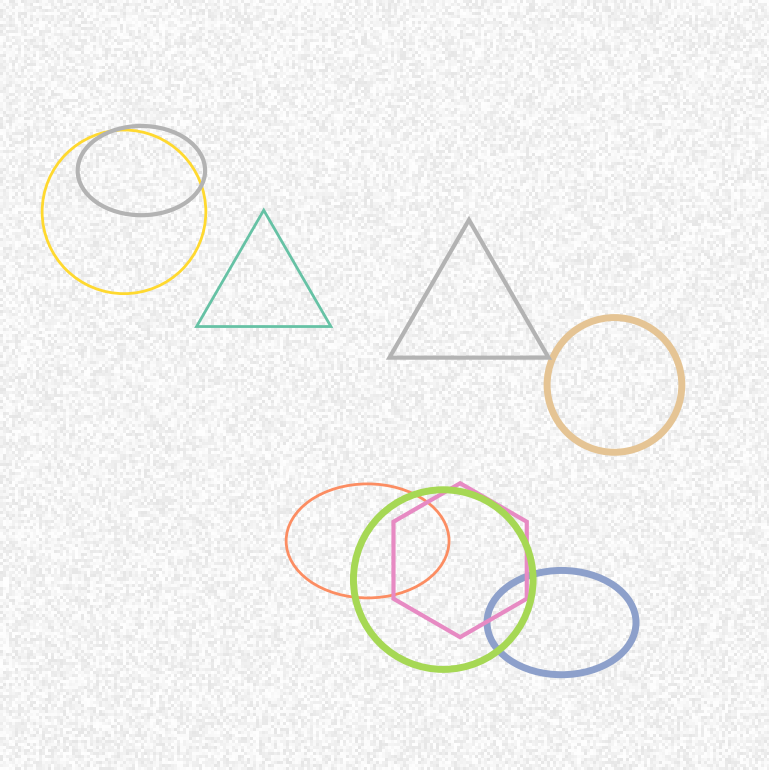[{"shape": "triangle", "thickness": 1, "radius": 0.5, "center": [0.343, 0.626]}, {"shape": "oval", "thickness": 1, "radius": 0.53, "center": [0.477, 0.298]}, {"shape": "oval", "thickness": 2.5, "radius": 0.48, "center": [0.729, 0.191]}, {"shape": "hexagon", "thickness": 1.5, "radius": 0.5, "center": [0.598, 0.272]}, {"shape": "circle", "thickness": 2.5, "radius": 0.58, "center": [0.576, 0.247]}, {"shape": "circle", "thickness": 1, "radius": 0.53, "center": [0.161, 0.725]}, {"shape": "circle", "thickness": 2.5, "radius": 0.44, "center": [0.798, 0.5]}, {"shape": "oval", "thickness": 1.5, "radius": 0.41, "center": [0.184, 0.778]}, {"shape": "triangle", "thickness": 1.5, "radius": 0.6, "center": [0.609, 0.595]}]